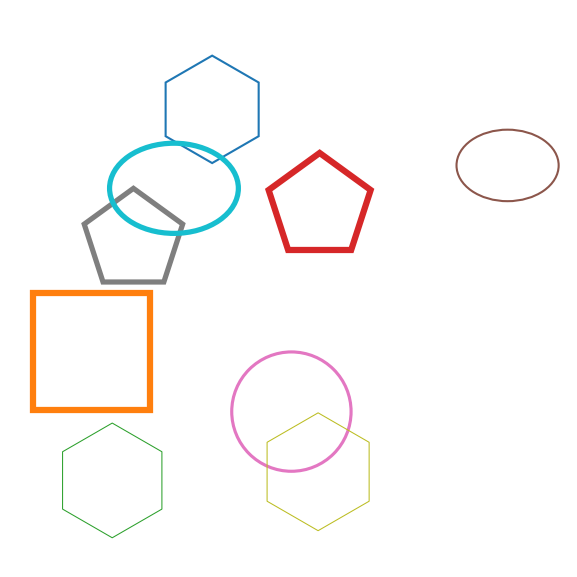[{"shape": "hexagon", "thickness": 1, "radius": 0.47, "center": [0.367, 0.81]}, {"shape": "square", "thickness": 3, "radius": 0.51, "center": [0.158, 0.39]}, {"shape": "hexagon", "thickness": 0.5, "radius": 0.5, "center": [0.194, 0.167]}, {"shape": "pentagon", "thickness": 3, "radius": 0.46, "center": [0.554, 0.641]}, {"shape": "oval", "thickness": 1, "radius": 0.44, "center": [0.879, 0.713]}, {"shape": "circle", "thickness": 1.5, "radius": 0.52, "center": [0.505, 0.286]}, {"shape": "pentagon", "thickness": 2.5, "radius": 0.45, "center": [0.231, 0.583]}, {"shape": "hexagon", "thickness": 0.5, "radius": 0.51, "center": [0.551, 0.182]}, {"shape": "oval", "thickness": 2.5, "radius": 0.56, "center": [0.301, 0.673]}]